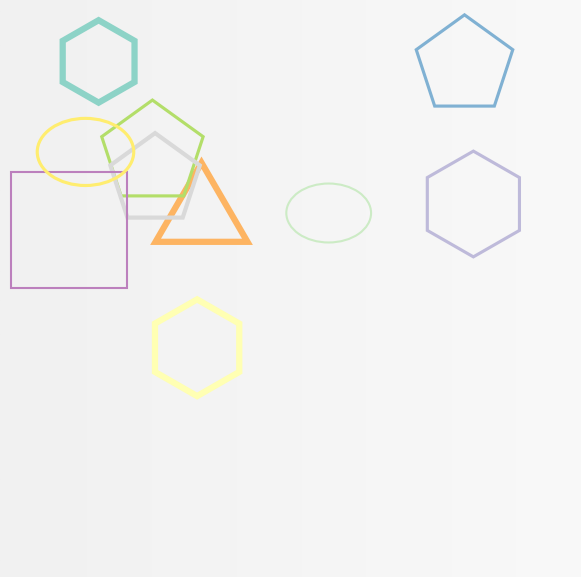[{"shape": "hexagon", "thickness": 3, "radius": 0.36, "center": [0.17, 0.893]}, {"shape": "hexagon", "thickness": 3, "radius": 0.42, "center": [0.339, 0.397]}, {"shape": "hexagon", "thickness": 1.5, "radius": 0.46, "center": [0.814, 0.646]}, {"shape": "pentagon", "thickness": 1.5, "radius": 0.44, "center": [0.799, 0.886]}, {"shape": "triangle", "thickness": 3, "radius": 0.46, "center": [0.347, 0.626]}, {"shape": "pentagon", "thickness": 1.5, "radius": 0.46, "center": [0.262, 0.734]}, {"shape": "pentagon", "thickness": 2, "radius": 0.4, "center": [0.267, 0.688]}, {"shape": "square", "thickness": 1, "radius": 0.5, "center": [0.118, 0.601]}, {"shape": "oval", "thickness": 1, "radius": 0.36, "center": [0.565, 0.63]}, {"shape": "oval", "thickness": 1.5, "radius": 0.42, "center": [0.147, 0.736]}]